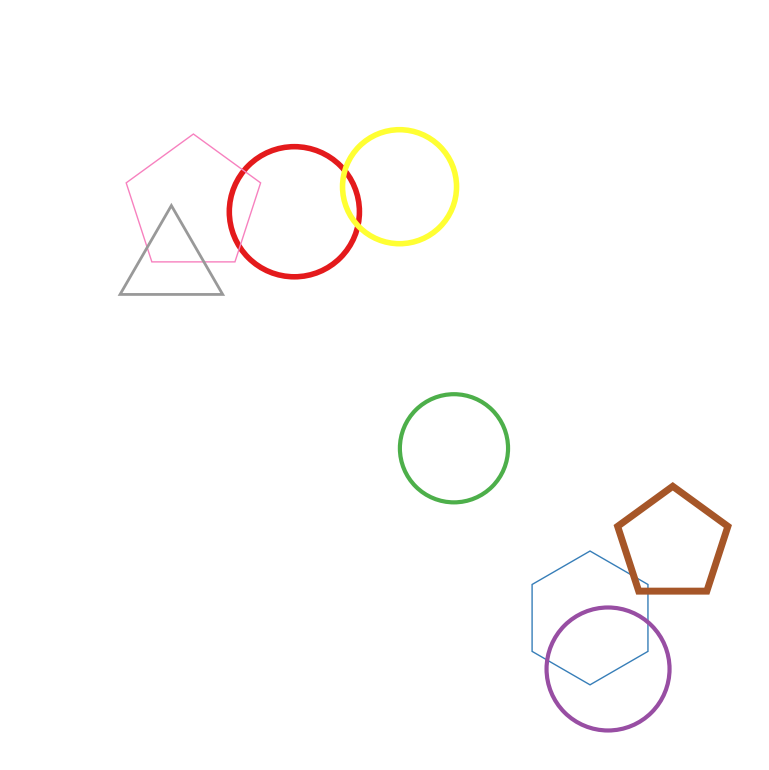[{"shape": "circle", "thickness": 2, "radius": 0.42, "center": [0.382, 0.725]}, {"shape": "hexagon", "thickness": 0.5, "radius": 0.43, "center": [0.766, 0.197]}, {"shape": "circle", "thickness": 1.5, "radius": 0.35, "center": [0.59, 0.418]}, {"shape": "circle", "thickness": 1.5, "radius": 0.4, "center": [0.79, 0.131]}, {"shape": "circle", "thickness": 2, "radius": 0.37, "center": [0.519, 0.758]}, {"shape": "pentagon", "thickness": 2.5, "radius": 0.38, "center": [0.874, 0.293]}, {"shape": "pentagon", "thickness": 0.5, "radius": 0.46, "center": [0.251, 0.734]}, {"shape": "triangle", "thickness": 1, "radius": 0.38, "center": [0.223, 0.656]}]